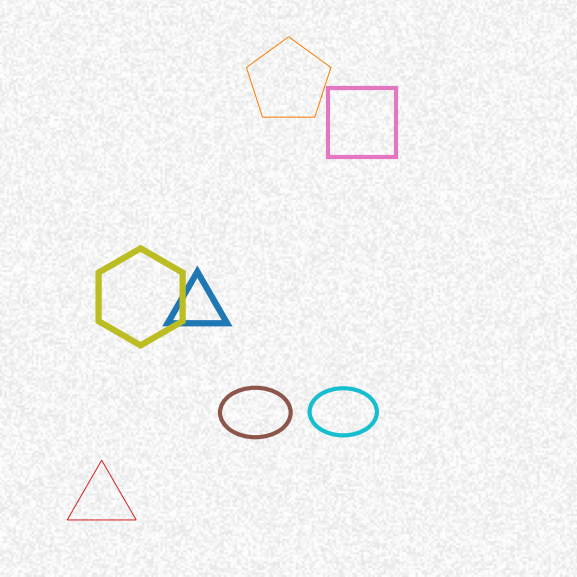[{"shape": "triangle", "thickness": 3, "radius": 0.3, "center": [0.342, 0.469]}, {"shape": "pentagon", "thickness": 0.5, "radius": 0.38, "center": [0.5, 0.858]}, {"shape": "triangle", "thickness": 0.5, "radius": 0.34, "center": [0.176, 0.133]}, {"shape": "oval", "thickness": 2, "radius": 0.31, "center": [0.442, 0.285]}, {"shape": "square", "thickness": 2, "radius": 0.3, "center": [0.627, 0.787]}, {"shape": "hexagon", "thickness": 3, "radius": 0.42, "center": [0.243, 0.485]}, {"shape": "oval", "thickness": 2, "radius": 0.29, "center": [0.594, 0.286]}]